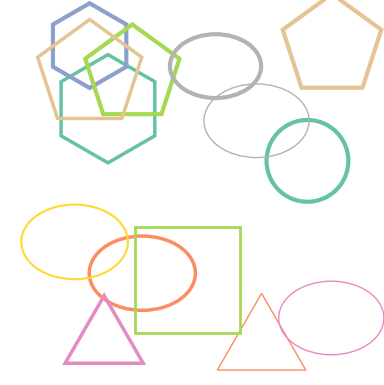[{"shape": "circle", "thickness": 3, "radius": 0.53, "center": [0.799, 0.582]}, {"shape": "hexagon", "thickness": 2.5, "radius": 0.7, "center": [0.28, 0.718]}, {"shape": "triangle", "thickness": 1, "radius": 0.66, "center": [0.679, 0.105]}, {"shape": "oval", "thickness": 2.5, "radius": 0.69, "center": [0.37, 0.29]}, {"shape": "hexagon", "thickness": 3, "radius": 0.55, "center": [0.233, 0.882]}, {"shape": "triangle", "thickness": 2.5, "radius": 0.59, "center": [0.271, 0.115]}, {"shape": "oval", "thickness": 1, "radius": 0.68, "center": [0.86, 0.174]}, {"shape": "pentagon", "thickness": 3, "radius": 0.64, "center": [0.344, 0.808]}, {"shape": "square", "thickness": 2, "radius": 0.69, "center": [0.487, 0.272]}, {"shape": "oval", "thickness": 1.5, "radius": 0.69, "center": [0.194, 0.372]}, {"shape": "pentagon", "thickness": 2.5, "radius": 0.71, "center": [0.233, 0.807]}, {"shape": "pentagon", "thickness": 3, "radius": 0.67, "center": [0.862, 0.881]}, {"shape": "oval", "thickness": 1, "radius": 0.68, "center": [0.666, 0.686]}, {"shape": "oval", "thickness": 3, "radius": 0.59, "center": [0.56, 0.828]}]